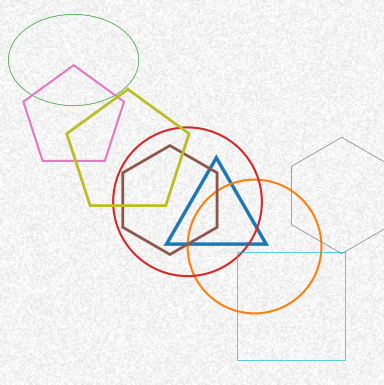[{"shape": "triangle", "thickness": 2.5, "radius": 0.75, "center": [0.562, 0.441]}, {"shape": "circle", "thickness": 1.5, "radius": 0.87, "center": [0.661, 0.36]}, {"shape": "oval", "thickness": 0.5, "radius": 0.85, "center": [0.191, 0.844]}, {"shape": "circle", "thickness": 1.5, "radius": 0.97, "center": [0.487, 0.476]}, {"shape": "hexagon", "thickness": 2, "radius": 0.71, "center": [0.441, 0.48]}, {"shape": "pentagon", "thickness": 1.5, "radius": 0.69, "center": [0.191, 0.693]}, {"shape": "hexagon", "thickness": 0.5, "radius": 0.76, "center": [0.888, 0.492]}, {"shape": "pentagon", "thickness": 2, "radius": 0.84, "center": [0.332, 0.601]}, {"shape": "square", "thickness": 0.5, "radius": 0.7, "center": [0.755, 0.204]}]